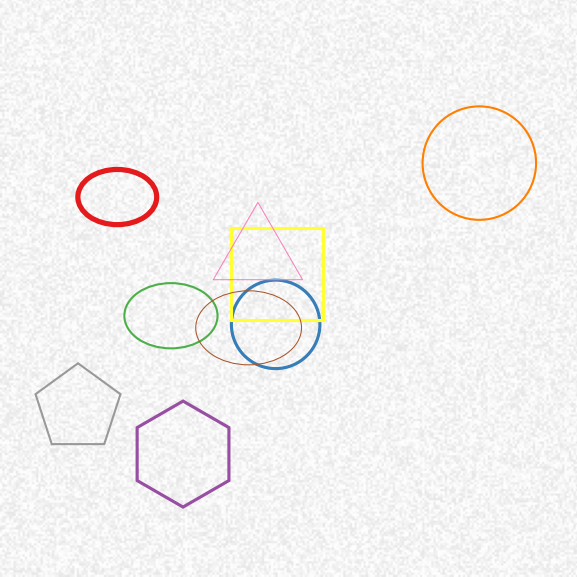[{"shape": "oval", "thickness": 2.5, "radius": 0.34, "center": [0.203, 0.658]}, {"shape": "circle", "thickness": 1.5, "radius": 0.38, "center": [0.477, 0.437]}, {"shape": "oval", "thickness": 1, "radius": 0.4, "center": [0.296, 0.452]}, {"shape": "hexagon", "thickness": 1.5, "radius": 0.46, "center": [0.317, 0.213]}, {"shape": "circle", "thickness": 1, "radius": 0.49, "center": [0.83, 0.717]}, {"shape": "square", "thickness": 1.5, "radius": 0.4, "center": [0.48, 0.525]}, {"shape": "oval", "thickness": 0.5, "radius": 0.46, "center": [0.431, 0.431]}, {"shape": "triangle", "thickness": 0.5, "radius": 0.45, "center": [0.447, 0.559]}, {"shape": "pentagon", "thickness": 1, "radius": 0.39, "center": [0.135, 0.293]}]